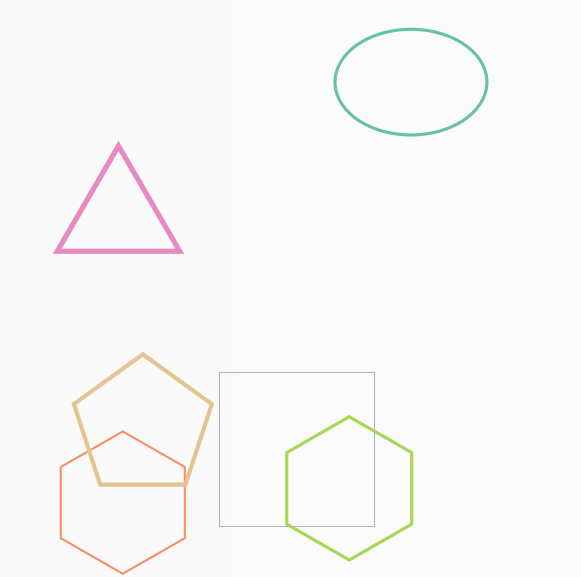[{"shape": "oval", "thickness": 1.5, "radius": 0.65, "center": [0.707, 0.857]}, {"shape": "hexagon", "thickness": 1, "radius": 0.62, "center": [0.211, 0.129]}, {"shape": "triangle", "thickness": 2.5, "radius": 0.61, "center": [0.204, 0.625]}, {"shape": "hexagon", "thickness": 1.5, "radius": 0.62, "center": [0.601, 0.153]}, {"shape": "pentagon", "thickness": 2, "radius": 0.62, "center": [0.246, 0.261]}, {"shape": "square", "thickness": 0.5, "radius": 0.67, "center": [0.51, 0.222]}]